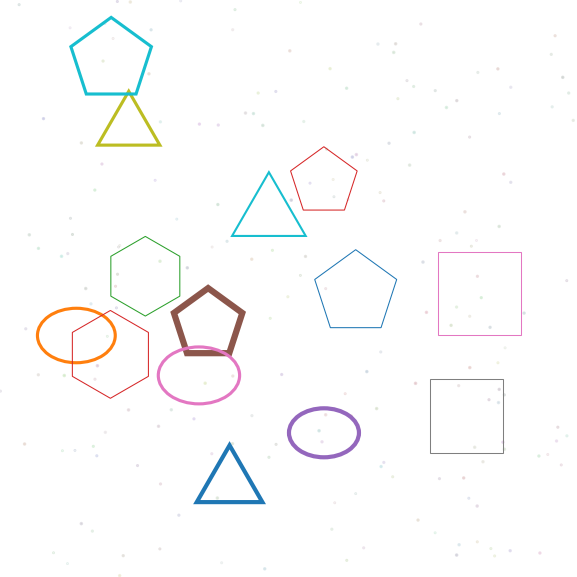[{"shape": "triangle", "thickness": 2, "radius": 0.33, "center": [0.398, 0.162]}, {"shape": "pentagon", "thickness": 0.5, "radius": 0.37, "center": [0.616, 0.492]}, {"shape": "oval", "thickness": 1.5, "radius": 0.34, "center": [0.132, 0.418]}, {"shape": "hexagon", "thickness": 0.5, "radius": 0.34, "center": [0.252, 0.521]}, {"shape": "hexagon", "thickness": 0.5, "radius": 0.38, "center": [0.191, 0.385]}, {"shape": "pentagon", "thickness": 0.5, "radius": 0.3, "center": [0.561, 0.684]}, {"shape": "oval", "thickness": 2, "radius": 0.3, "center": [0.561, 0.25]}, {"shape": "pentagon", "thickness": 3, "radius": 0.31, "center": [0.36, 0.438]}, {"shape": "square", "thickness": 0.5, "radius": 0.36, "center": [0.831, 0.491]}, {"shape": "oval", "thickness": 1.5, "radius": 0.35, "center": [0.345, 0.349]}, {"shape": "square", "thickness": 0.5, "radius": 0.32, "center": [0.808, 0.279]}, {"shape": "triangle", "thickness": 1.5, "radius": 0.31, "center": [0.223, 0.779]}, {"shape": "pentagon", "thickness": 1.5, "radius": 0.37, "center": [0.192, 0.896]}, {"shape": "triangle", "thickness": 1, "radius": 0.37, "center": [0.466, 0.627]}]